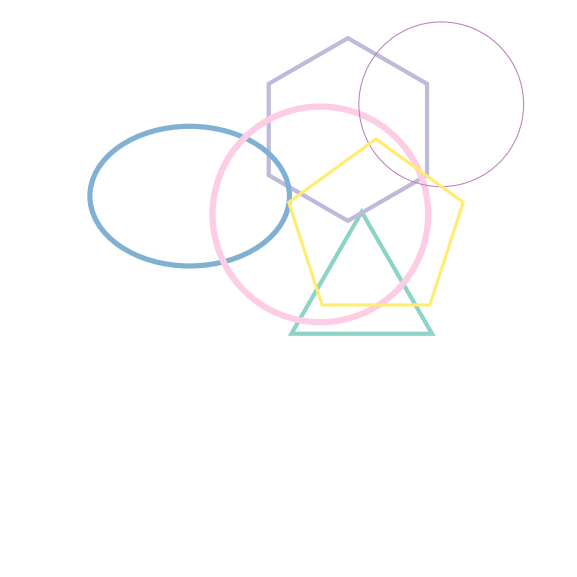[{"shape": "triangle", "thickness": 2, "radius": 0.7, "center": [0.626, 0.492]}, {"shape": "hexagon", "thickness": 2, "radius": 0.79, "center": [0.602, 0.775]}, {"shape": "oval", "thickness": 2.5, "radius": 0.86, "center": [0.328, 0.66]}, {"shape": "circle", "thickness": 3, "radius": 0.93, "center": [0.555, 0.628]}, {"shape": "circle", "thickness": 0.5, "radius": 0.71, "center": [0.764, 0.819]}, {"shape": "pentagon", "thickness": 1.5, "radius": 0.79, "center": [0.651, 0.6]}]